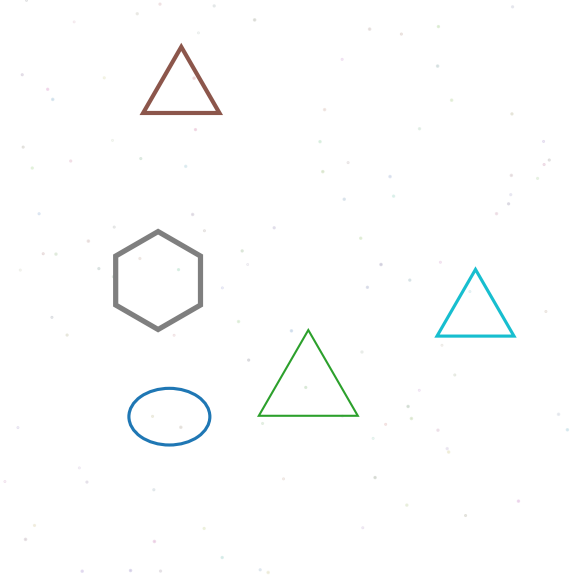[{"shape": "oval", "thickness": 1.5, "radius": 0.35, "center": [0.293, 0.278]}, {"shape": "triangle", "thickness": 1, "radius": 0.49, "center": [0.534, 0.329]}, {"shape": "triangle", "thickness": 2, "radius": 0.38, "center": [0.314, 0.842]}, {"shape": "hexagon", "thickness": 2.5, "radius": 0.42, "center": [0.274, 0.513]}, {"shape": "triangle", "thickness": 1.5, "radius": 0.38, "center": [0.823, 0.456]}]